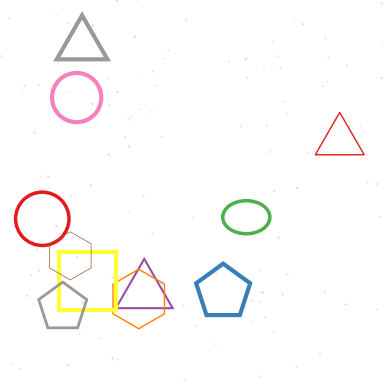[{"shape": "circle", "thickness": 2.5, "radius": 0.35, "center": [0.11, 0.432]}, {"shape": "triangle", "thickness": 1, "radius": 0.37, "center": [0.882, 0.635]}, {"shape": "pentagon", "thickness": 3, "radius": 0.37, "center": [0.58, 0.241]}, {"shape": "oval", "thickness": 2.5, "radius": 0.31, "center": [0.64, 0.436]}, {"shape": "triangle", "thickness": 1.5, "radius": 0.43, "center": [0.375, 0.242]}, {"shape": "hexagon", "thickness": 1, "radius": 0.39, "center": [0.36, 0.223]}, {"shape": "square", "thickness": 3, "radius": 0.37, "center": [0.228, 0.27]}, {"shape": "hexagon", "thickness": 0.5, "radius": 0.31, "center": [0.182, 0.336]}, {"shape": "circle", "thickness": 3, "radius": 0.32, "center": [0.199, 0.747]}, {"shape": "triangle", "thickness": 3, "radius": 0.38, "center": [0.213, 0.884]}, {"shape": "pentagon", "thickness": 2, "radius": 0.33, "center": [0.163, 0.202]}]